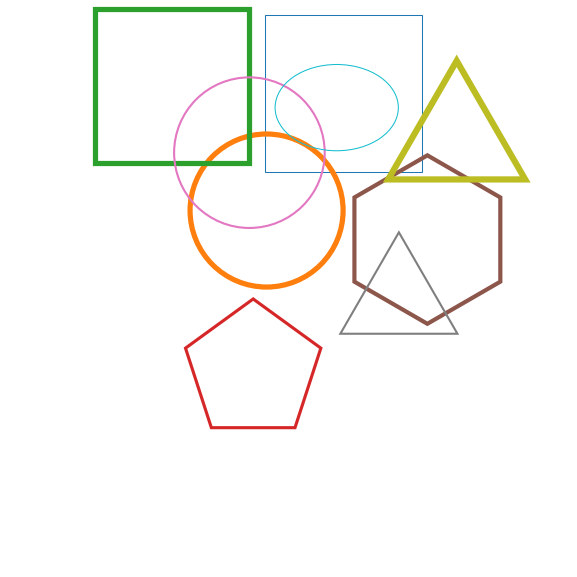[{"shape": "square", "thickness": 0.5, "radius": 0.68, "center": [0.595, 0.838]}, {"shape": "circle", "thickness": 2.5, "radius": 0.66, "center": [0.462, 0.635]}, {"shape": "square", "thickness": 2.5, "radius": 0.67, "center": [0.298, 0.85]}, {"shape": "pentagon", "thickness": 1.5, "radius": 0.62, "center": [0.438, 0.358]}, {"shape": "hexagon", "thickness": 2, "radius": 0.73, "center": [0.74, 0.584]}, {"shape": "circle", "thickness": 1, "radius": 0.65, "center": [0.432, 0.735]}, {"shape": "triangle", "thickness": 1, "radius": 0.59, "center": [0.691, 0.48]}, {"shape": "triangle", "thickness": 3, "radius": 0.68, "center": [0.791, 0.757]}, {"shape": "oval", "thickness": 0.5, "radius": 0.53, "center": [0.583, 0.813]}]